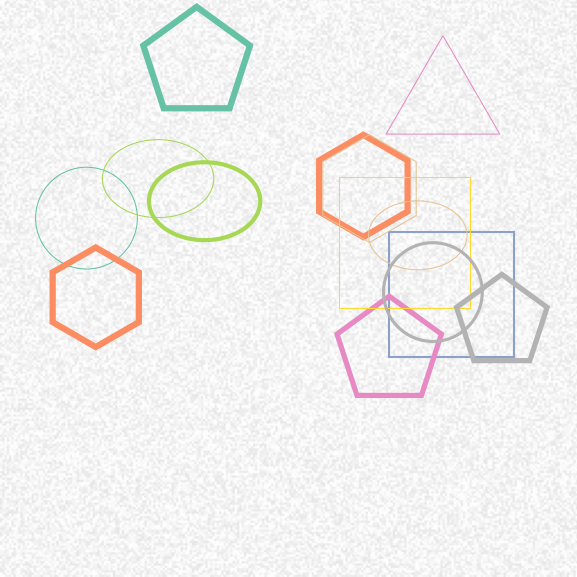[{"shape": "pentagon", "thickness": 3, "radius": 0.49, "center": [0.341, 0.89]}, {"shape": "circle", "thickness": 0.5, "radius": 0.44, "center": [0.15, 0.621]}, {"shape": "hexagon", "thickness": 3, "radius": 0.43, "center": [0.166, 0.484]}, {"shape": "hexagon", "thickness": 3, "radius": 0.44, "center": [0.629, 0.677]}, {"shape": "square", "thickness": 1, "radius": 0.54, "center": [0.782, 0.489]}, {"shape": "triangle", "thickness": 0.5, "radius": 0.57, "center": [0.767, 0.824]}, {"shape": "pentagon", "thickness": 2.5, "radius": 0.47, "center": [0.674, 0.391]}, {"shape": "oval", "thickness": 0.5, "radius": 0.48, "center": [0.274, 0.69]}, {"shape": "oval", "thickness": 2, "radius": 0.48, "center": [0.354, 0.651]}, {"shape": "square", "thickness": 0.5, "radius": 0.57, "center": [0.7, 0.579]}, {"shape": "oval", "thickness": 0.5, "radius": 0.43, "center": [0.723, 0.592]}, {"shape": "hexagon", "thickness": 0.5, "radius": 0.47, "center": [0.64, 0.673]}, {"shape": "pentagon", "thickness": 2.5, "radius": 0.41, "center": [0.869, 0.441]}, {"shape": "circle", "thickness": 1.5, "radius": 0.43, "center": [0.75, 0.493]}]